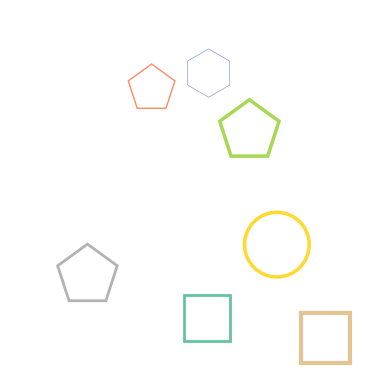[{"shape": "square", "thickness": 2, "radius": 0.3, "center": [0.537, 0.174]}, {"shape": "pentagon", "thickness": 1, "radius": 0.32, "center": [0.394, 0.77]}, {"shape": "hexagon", "thickness": 0.5, "radius": 0.31, "center": [0.542, 0.81]}, {"shape": "pentagon", "thickness": 2.5, "radius": 0.41, "center": [0.648, 0.66]}, {"shape": "circle", "thickness": 2.5, "radius": 0.42, "center": [0.719, 0.365]}, {"shape": "square", "thickness": 3, "radius": 0.32, "center": [0.845, 0.122]}, {"shape": "pentagon", "thickness": 2, "radius": 0.41, "center": [0.227, 0.285]}]